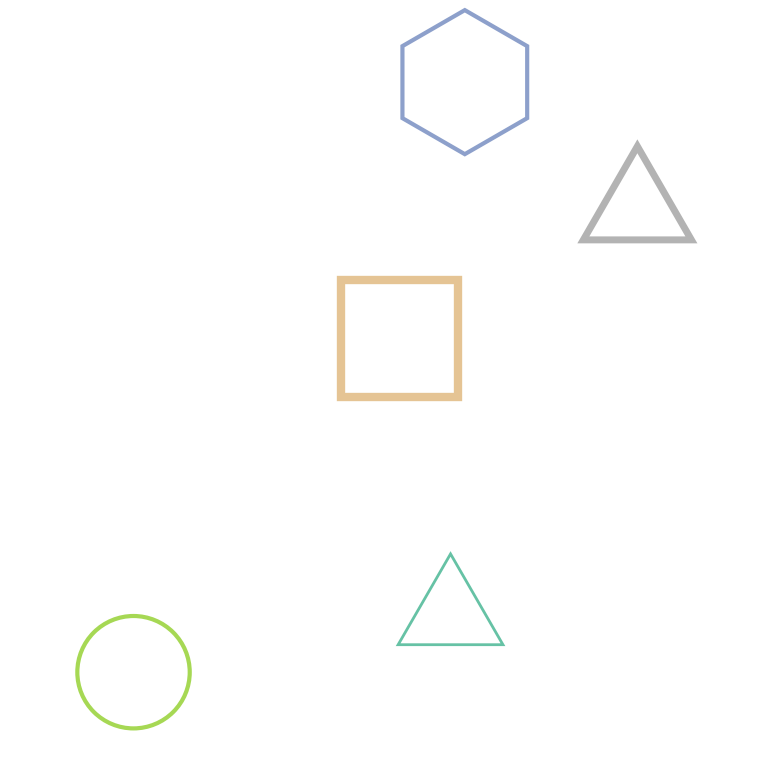[{"shape": "triangle", "thickness": 1, "radius": 0.39, "center": [0.585, 0.202]}, {"shape": "hexagon", "thickness": 1.5, "radius": 0.47, "center": [0.604, 0.893]}, {"shape": "circle", "thickness": 1.5, "radius": 0.36, "center": [0.173, 0.127]}, {"shape": "square", "thickness": 3, "radius": 0.38, "center": [0.518, 0.561]}, {"shape": "triangle", "thickness": 2.5, "radius": 0.41, "center": [0.828, 0.729]}]